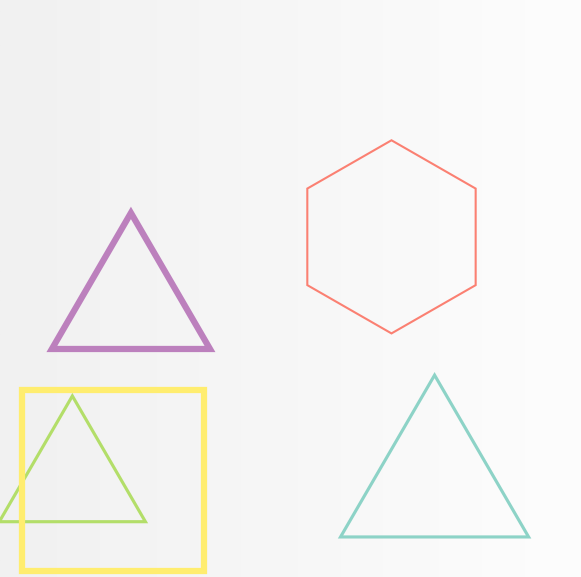[{"shape": "triangle", "thickness": 1.5, "radius": 0.93, "center": [0.748, 0.163]}, {"shape": "hexagon", "thickness": 1, "radius": 0.84, "center": [0.674, 0.589]}, {"shape": "triangle", "thickness": 1.5, "radius": 0.73, "center": [0.124, 0.168]}, {"shape": "triangle", "thickness": 3, "radius": 0.79, "center": [0.225, 0.473]}, {"shape": "square", "thickness": 3, "radius": 0.78, "center": [0.195, 0.167]}]